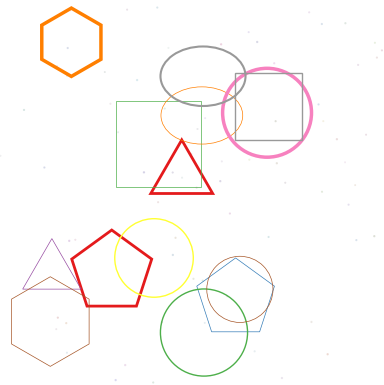[{"shape": "triangle", "thickness": 2, "radius": 0.46, "center": [0.472, 0.544]}, {"shape": "pentagon", "thickness": 2, "radius": 0.55, "center": [0.29, 0.293]}, {"shape": "pentagon", "thickness": 0.5, "radius": 0.53, "center": [0.612, 0.224]}, {"shape": "square", "thickness": 0.5, "radius": 0.55, "center": [0.411, 0.626]}, {"shape": "circle", "thickness": 1, "radius": 0.57, "center": [0.53, 0.136]}, {"shape": "triangle", "thickness": 0.5, "radius": 0.44, "center": [0.135, 0.293]}, {"shape": "hexagon", "thickness": 2.5, "radius": 0.44, "center": [0.185, 0.89]}, {"shape": "oval", "thickness": 0.5, "radius": 0.53, "center": [0.524, 0.7]}, {"shape": "circle", "thickness": 1, "radius": 0.51, "center": [0.4, 0.33]}, {"shape": "circle", "thickness": 0.5, "radius": 0.43, "center": [0.623, 0.248]}, {"shape": "hexagon", "thickness": 0.5, "radius": 0.58, "center": [0.131, 0.165]}, {"shape": "circle", "thickness": 2.5, "radius": 0.58, "center": [0.694, 0.707]}, {"shape": "oval", "thickness": 1.5, "radius": 0.55, "center": [0.527, 0.802]}, {"shape": "square", "thickness": 1, "radius": 0.44, "center": [0.698, 0.724]}]